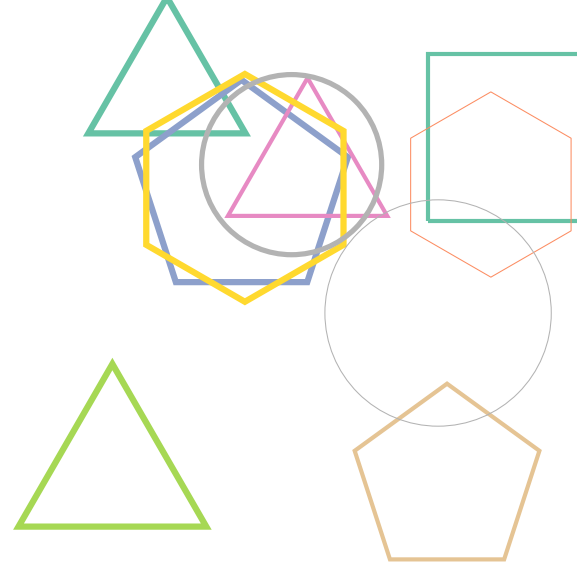[{"shape": "square", "thickness": 2, "radius": 0.72, "center": [0.886, 0.761]}, {"shape": "triangle", "thickness": 3, "radius": 0.79, "center": [0.289, 0.847]}, {"shape": "hexagon", "thickness": 0.5, "radius": 0.8, "center": [0.85, 0.68]}, {"shape": "pentagon", "thickness": 3, "radius": 0.97, "center": [0.418, 0.667]}, {"shape": "triangle", "thickness": 2, "radius": 0.8, "center": [0.533, 0.705]}, {"shape": "triangle", "thickness": 3, "radius": 0.94, "center": [0.195, 0.181]}, {"shape": "hexagon", "thickness": 3, "radius": 0.99, "center": [0.424, 0.674]}, {"shape": "pentagon", "thickness": 2, "radius": 0.84, "center": [0.774, 0.167]}, {"shape": "circle", "thickness": 2.5, "radius": 0.78, "center": [0.505, 0.714]}, {"shape": "circle", "thickness": 0.5, "radius": 0.98, "center": [0.759, 0.457]}]